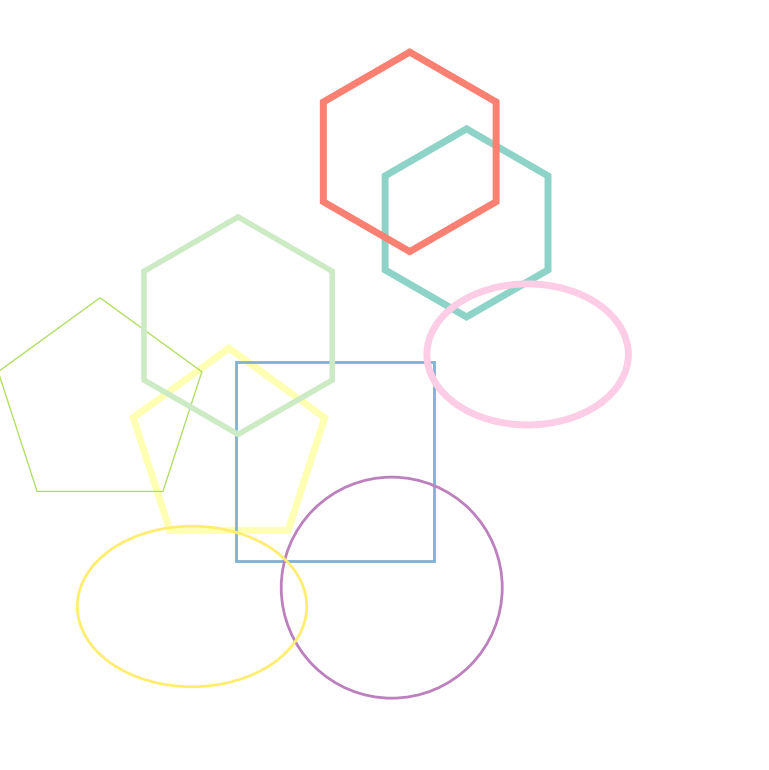[{"shape": "hexagon", "thickness": 2.5, "radius": 0.61, "center": [0.606, 0.711]}, {"shape": "pentagon", "thickness": 2.5, "radius": 0.65, "center": [0.297, 0.417]}, {"shape": "hexagon", "thickness": 2.5, "radius": 0.65, "center": [0.532, 0.803]}, {"shape": "square", "thickness": 1, "radius": 0.64, "center": [0.435, 0.4]}, {"shape": "pentagon", "thickness": 0.5, "radius": 0.7, "center": [0.13, 0.474]}, {"shape": "oval", "thickness": 2.5, "radius": 0.65, "center": [0.685, 0.54]}, {"shape": "circle", "thickness": 1, "radius": 0.72, "center": [0.509, 0.237]}, {"shape": "hexagon", "thickness": 2, "radius": 0.71, "center": [0.309, 0.577]}, {"shape": "oval", "thickness": 1, "radius": 0.74, "center": [0.249, 0.212]}]